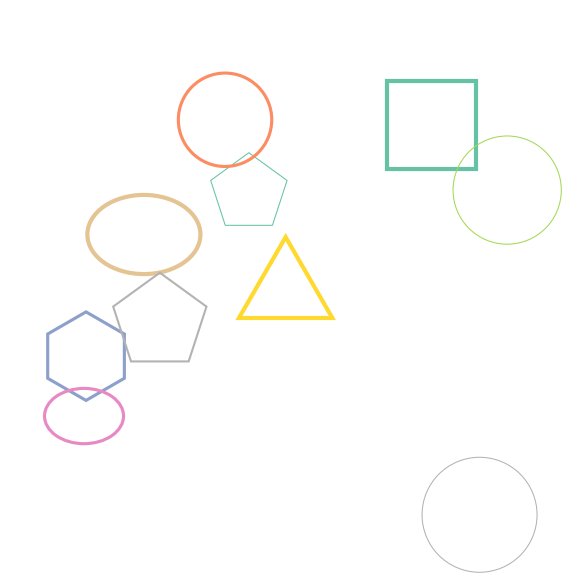[{"shape": "square", "thickness": 2, "radius": 0.39, "center": [0.747, 0.783]}, {"shape": "pentagon", "thickness": 0.5, "radius": 0.35, "center": [0.431, 0.665]}, {"shape": "circle", "thickness": 1.5, "radius": 0.4, "center": [0.39, 0.792]}, {"shape": "hexagon", "thickness": 1.5, "radius": 0.38, "center": [0.149, 0.382]}, {"shape": "oval", "thickness": 1.5, "radius": 0.34, "center": [0.146, 0.279]}, {"shape": "circle", "thickness": 0.5, "radius": 0.47, "center": [0.878, 0.67]}, {"shape": "triangle", "thickness": 2, "radius": 0.47, "center": [0.495, 0.495]}, {"shape": "oval", "thickness": 2, "radius": 0.49, "center": [0.249, 0.593]}, {"shape": "pentagon", "thickness": 1, "radius": 0.42, "center": [0.277, 0.442]}, {"shape": "circle", "thickness": 0.5, "radius": 0.5, "center": [0.83, 0.108]}]